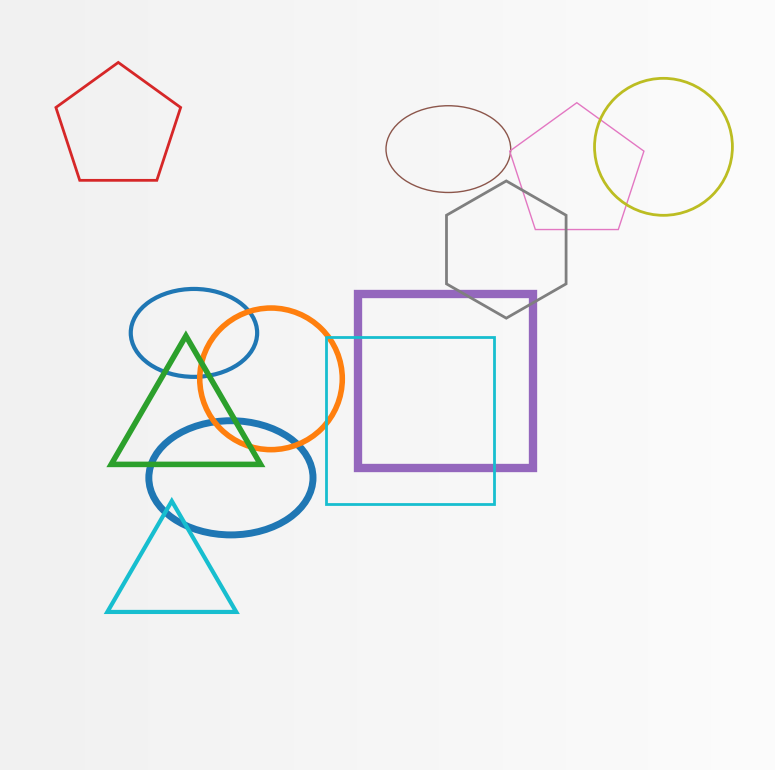[{"shape": "oval", "thickness": 1.5, "radius": 0.41, "center": [0.25, 0.568]}, {"shape": "oval", "thickness": 2.5, "radius": 0.53, "center": [0.298, 0.379]}, {"shape": "circle", "thickness": 2, "radius": 0.46, "center": [0.35, 0.508]}, {"shape": "triangle", "thickness": 2, "radius": 0.56, "center": [0.24, 0.453]}, {"shape": "pentagon", "thickness": 1, "radius": 0.42, "center": [0.153, 0.834]}, {"shape": "square", "thickness": 3, "radius": 0.56, "center": [0.575, 0.505]}, {"shape": "oval", "thickness": 0.5, "radius": 0.4, "center": [0.579, 0.806]}, {"shape": "pentagon", "thickness": 0.5, "radius": 0.46, "center": [0.744, 0.776]}, {"shape": "hexagon", "thickness": 1, "radius": 0.45, "center": [0.653, 0.676]}, {"shape": "circle", "thickness": 1, "radius": 0.44, "center": [0.856, 0.809]}, {"shape": "triangle", "thickness": 1.5, "radius": 0.48, "center": [0.222, 0.253]}, {"shape": "square", "thickness": 1, "radius": 0.54, "center": [0.529, 0.454]}]